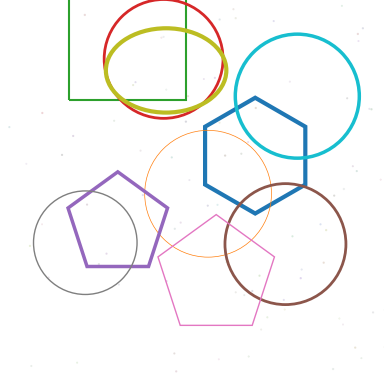[{"shape": "hexagon", "thickness": 3, "radius": 0.75, "center": [0.663, 0.596]}, {"shape": "circle", "thickness": 0.5, "radius": 0.82, "center": [0.541, 0.497]}, {"shape": "square", "thickness": 1.5, "radius": 0.76, "center": [0.332, 0.894]}, {"shape": "circle", "thickness": 2, "radius": 0.77, "center": [0.425, 0.847]}, {"shape": "pentagon", "thickness": 2.5, "radius": 0.68, "center": [0.306, 0.418]}, {"shape": "circle", "thickness": 2, "radius": 0.79, "center": [0.741, 0.366]}, {"shape": "pentagon", "thickness": 1, "radius": 0.8, "center": [0.562, 0.284]}, {"shape": "circle", "thickness": 1, "radius": 0.67, "center": [0.222, 0.37]}, {"shape": "oval", "thickness": 3, "radius": 0.78, "center": [0.431, 0.817]}, {"shape": "circle", "thickness": 2.5, "radius": 0.81, "center": [0.772, 0.75]}]